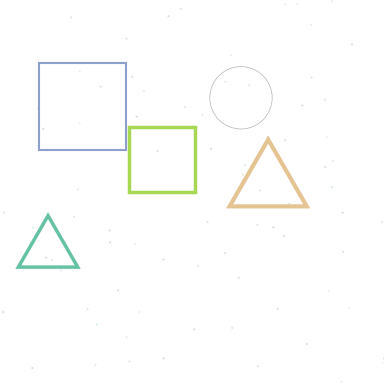[{"shape": "triangle", "thickness": 2.5, "radius": 0.45, "center": [0.125, 0.351]}, {"shape": "square", "thickness": 1.5, "radius": 0.57, "center": [0.214, 0.724]}, {"shape": "square", "thickness": 2.5, "radius": 0.43, "center": [0.42, 0.586]}, {"shape": "triangle", "thickness": 3, "radius": 0.58, "center": [0.697, 0.522]}, {"shape": "circle", "thickness": 0.5, "radius": 0.41, "center": [0.626, 0.746]}]